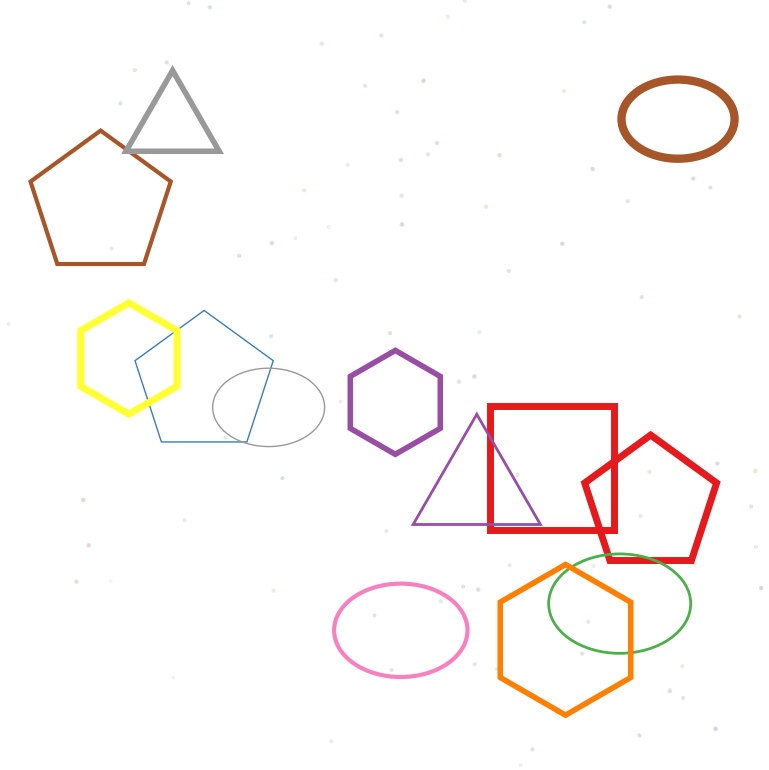[{"shape": "square", "thickness": 2.5, "radius": 0.4, "center": [0.718, 0.392]}, {"shape": "pentagon", "thickness": 2.5, "radius": 0.45, "center": [0.845, 0.345]}, {"shape": "pentagon", "thickness": 0.5, "radius": 0.47, "center": [0.265, 0.502]}, {"shape": "oval", "thickness": 1, "radius": 0.46, "center": [0.805, 0.216]}, {"shape": "hexagon", "thickness": 2, "radius": 0.34, "center": [0.513, 0.477]}, {"shape": "triangle", "thickness": 1, "radius": 0.48, "center": [0.619, 0.367]}, {"shape": "hexagon", "thickness": 2, "radius": 0.49, "center": [0.734, 0.169]}, {"shape": "hexagon", "thickness": 2.5, "radius": 0.36, "center": [0.167, 0.534]}, {"shape": "oval", "thickness": 3, "radius": 0.37, "center": [0.881, 0.845]}, {"shape": "pentagon", "thickness": 1.5, "radius": 0.48, "center": [0.131, 0.735]}, {"shape": "oval", "thickness": 1.5, "radius": 0.43, "center": [0.521, 0.181]}, {"shape": "oval", "thickness": 0.5, "radius": 0.36, "center": [0.349, 0.471]}, {"shape": "triangle", "thickness": 2, "radius": 0.35, "center": [0.224, 0.839]}]